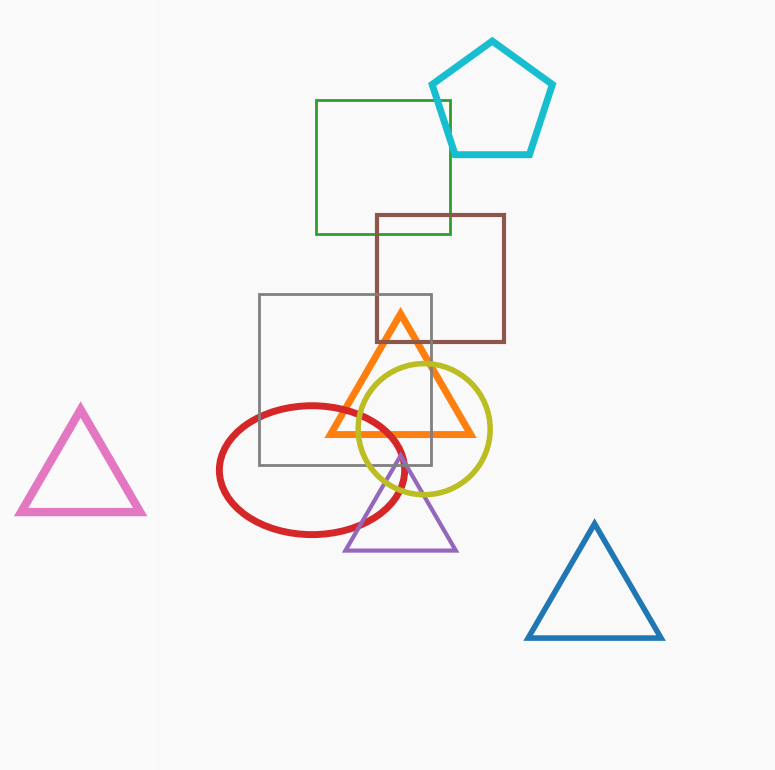[{"shape": "triangle", "thickness": 2, "radius": 0.5, "center": [0.767, 0.221]}, {"shape": "triangle", "thickness": 2.5, "radius": 0.52, "center": [0.517, 0.488]}, {"shape": "square", "thickness": 1, "radius": 0.44, "center": [0.494, 0.783]}, {"shape": "oval", "thickness": 2.5, "radius": 0.6, "center": [0.403, 0.389]}, {"shape": "triangle", "thickness": 1.5, "radius": 0.41, "center": [0.517, 0.326]}, {"shape": "square", "thickness": 1.5, "radius": 0.41, "center": [0.568, 0.638]}, {"shape": "triangle", "thickness": 3, "radius": 0.44, "center": [0.104, 0.379]}, {"shape": "square", "thickness": 1, "radius": 0.55, "center": [0.445, 0.507]}, {"shape": "circle", "thickness": 2, "radius": 0.43, "center": [0.547, 0.443]}, {"shape": "pentagon", "thickness": 2.5, "radius": 0.41, "center": [0.635, 0.865]}]